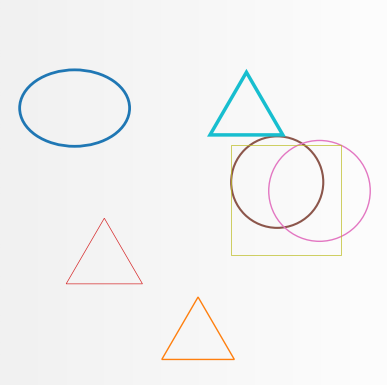[{"shape": "oval", "thickness": 2, "radius": 0.71, "center": [0.193, 0.719]}, {"shape": "triangle", "thickness": 1, "radius": 0.54, "center": [0.511, 0.12]}, {"shape": "triangle", "thickness": 0.5, "radius": 0.57, "center": [0.269, 0.32]}, {"shape": "circle", "thickness": 1.5, "radius": 0.59, "center": [0.715, 0.527]}, {"shape": "circle", "thickness": 1, "radius": 0.65, "center": [0.824, 0.504]}, {"shape": "square", "thickness": 0.5, "radius": 0.71, "center": [0.738, 0.48]}, {"shape": "triangle", "thickness": 2.5, "radius": 0.54, "center": [0.636, 0.704]}]